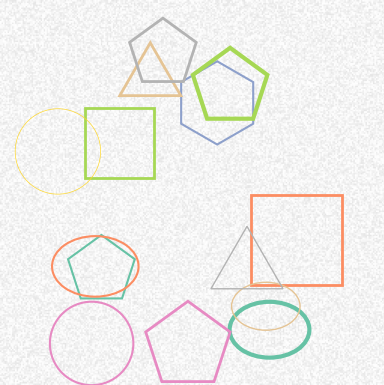[{"shape": "pentagon", "thickness": 1.5, "radius": 0.46, "center": [0.263, 0.299]}, {"shape": "oval", "thickness": 3, "radius": 0.52, "center": [0.7, 0.144]}, {"shape": "oval", "thickness": 1.5, "radius": 0.56, "center": [0.248, 0.308]}, {"shape": "square", "thickness": 2, "radius": 0.59, "center": [0.77, 0.377]}, {"shape": "hexagon", "thickness": 1.5, "radius": 0.54, "center": [0.564, 0.733]}, {"shape": "pentagon", "thickness": 2, "radius": 0.58, "center": [0.488, 0.102]}, {"shape": "circle", "thickness": 1.5, "radius": 0.54, "center": [0.238, 0.108]}, {"shape": "pentagon", "thickness": 3, "radius": 0.51, "center": [0.598, 0.774]}, {"shape": "square", "thickness": 2, "radius": 0.45, "center": [0.31, 0.628]}, {"shape": "circle", "thickness": 0.5, "radius": 0.55, "center": [0.15, 0.607]}, {"shape": "triangle", "thickness": 2, "radius": 0.46, "center": [0.39, 0.797]}, {"shape": "oval", "thickness": 1, "radius": 0.44, "center": [0.69, 0.205]}, {"shape": "triangle", "thickness": 1, "radius": 0.54, "center": [0.642, 0.304]}, {"shape": "pentagon", "thickness": 2, "radius": 0.46, "center": [0.423, 0.862]}]